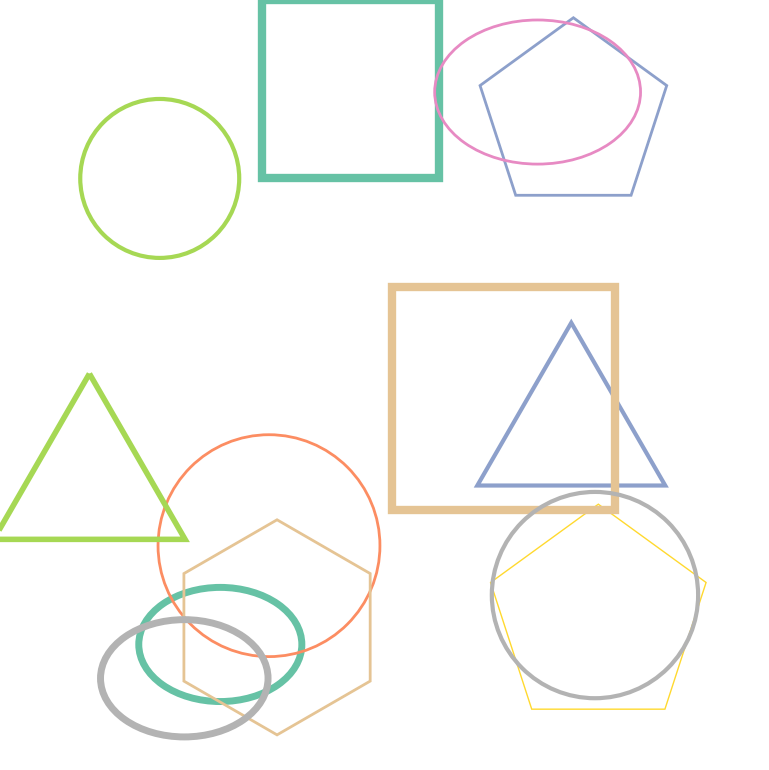[{"shape": "square", "thickness": 3, "radius": 0.58, "center": [0.455, 0.884]}, {"shape": "oval", "thickness": 2.5, "radius": 0.53, "center": [0.286, 0.163]}, {"shape": "circle", "thickness": 1, "radius": 0.72, "center": [0.349, 0.291]}, {"shape": "pentagon", "thickness": 1, "radius": 0.64, "center": [0.745, 0.85]}, {"shape": "triangle", "thickness": 1.5, "radius": 0.7, "center": [0.742, 0.44]}, {"shape": "oval", "thickness": 1, "radius": 0.67, "center": [0.698, 0.88]}, {"shape": "triangle", "thickness": 2, "radius": 0.72, "center": [0.116, 0.371]}, {"shape": "circle", "thickness": 1.5, "radius": 0.52, "center": [0.207, 0.768]}, {"shape": "pentagon", "thickness": 0.5, "radius": 0.74, "center": [0.777, 0.198]}, {"shape": "hexagon", "thickness": 1, "radius": 0.7, "center": [0.36, 0.185]}, {"shape": "square", "thickness": 3, "radius": 0.72, "center": [0.654, 0.483]}, {"shape": "circle", "thickness": 1.5, "radius": 0.67, "center": [0.773, 0.227]}, {"shape": "oval", "thickness": 2.5, "radius": 0.54, "center": [0.239, 0.119]}]